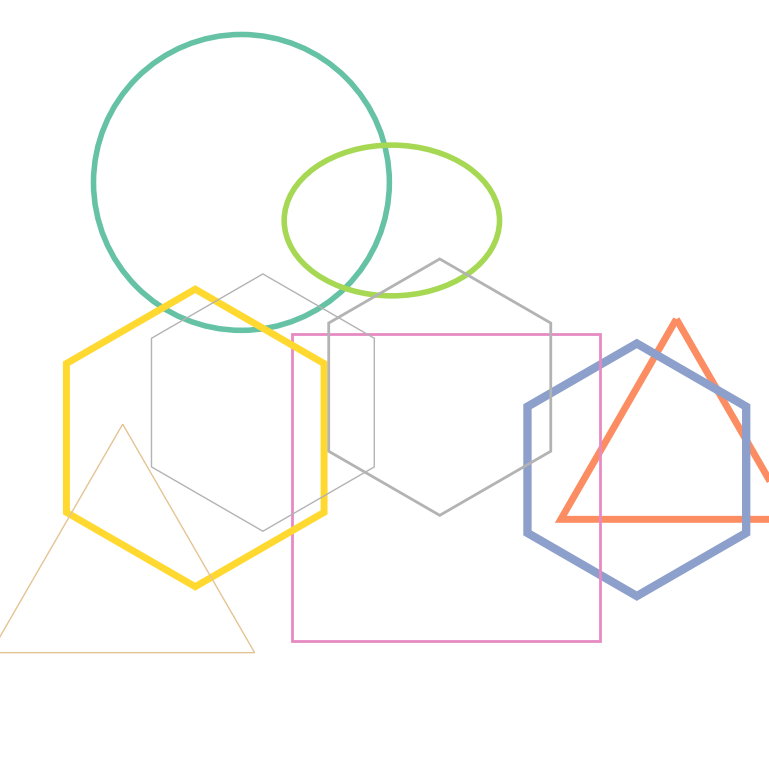[{"shape": "circle", "thickness": 2, "radius": 0.96, "center": [0.314, 0.763]}, {"shape": "triangle", "thickness": 2.5, "radius": 0.87, "center": [0.878, 0.412]}, {"shape": "hexagon", "thickness": 3, "radius": 0.82, "center": [0.827, 0.39]}, {"shape": "square", "thickness": 1, "radius": 1.0, "center": [0.579, 0.367]}, {"shape": "oval", "thickness": 2, "radius": 0.7, "center": [0.509, 0.714]}, {"shape": "hexagon", "thickness": 2.5, "radius": 0.97, "center": [0.254, 0.431]}, {"shape": "triangle", "thickness": 0.5, "radius": 0.99, "center": [0.159, 0.251]}, {"shape": "hexagon", "thickness": 0.5, "radius": 0.84, "center": [0.341, 0.477]}, {"shape": "hexagon", "thickness": 1, "radius": 0.83, "center": [0.571, 0.497]}]